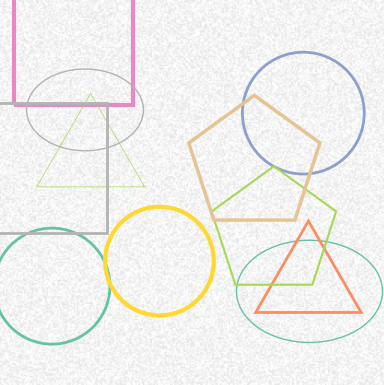[{"shape": "circle", "thickness": 2, "radius": 0.75, "center": [0.135, 0.257]}, {"shape": "oval", "thickness": 1, "radius": 0.95, "center": [0.804, 0.243]}, {"shape": "triangle", "thickness": 2, "radius": 0.79, "center": [0.801, 0.268]}, {"shape": "circle", "thickness": 2, "radius": 0.79, "center": [0.788, 0.706]}, {"shape": "square", "thickness": 3, "radius": 0.77, "center": [0.19, 0.881]}, {"shape": "pentagon", "thickness": 1.5, "radius": 0.85, "center": [0.711, 0.398]}, {"shape": "triangle", "thickness": 0.5, "radius": 0.81, "center": [0.235, 0.596]}, {"shape": "circle", "thickness": 3, "radius": 0.71, "center": [0.414, 0.322]}, {"shape": "pentagon", "thickness": 2.5, "radius": 0.9, "center": [0.661, 0.573]}, {"shape": "square", "thickness": 2, "radius": 0.84, "center": [0.11, 0.563]}, {"shape": "oval", "thickness": 1, "radius": 0.76, "center": [0.221, 0.715]}]